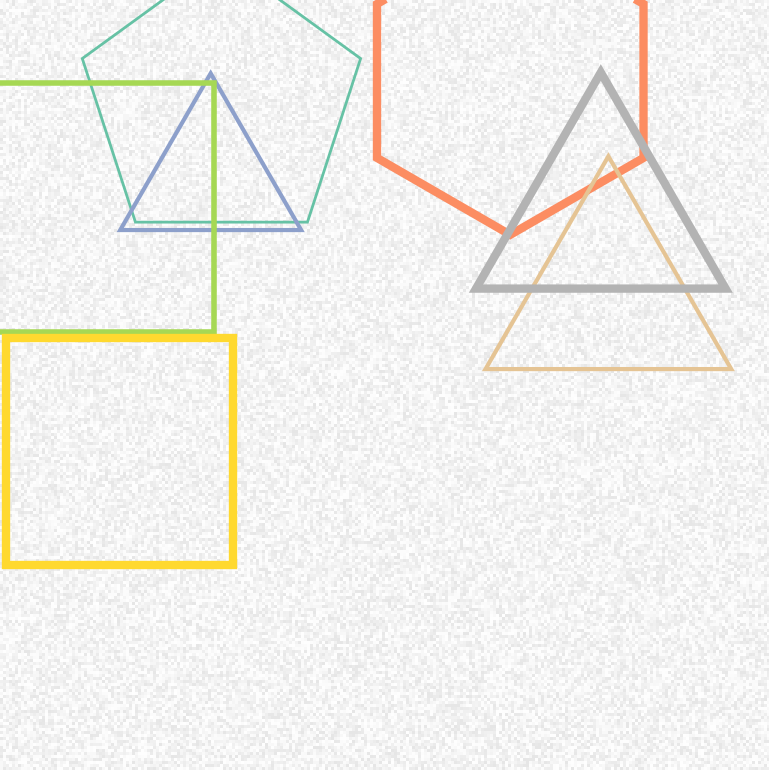[{"shape": "pentagon", "thickness": 1, "radius": 0.95, "center": [0.288, 0.865]}, {"shape": "hexagon", "thickness": 3, "radius": 1.0, "center": [0.663, 0.895]}, {"shape": "triangle", "thickness": 1.5, "radius": 0.68, "center": [0.274, 0.769]}, {"shape": "square", "thickness": 2, "radius": 0.81, "center": [0.116, 0.731]}, {"shape": "square", "thickness": 3, "radius": 0.74, "center": [0.155, 0.413]}, {"shape": "triangle", "thickness": 1.5, "radius": 0.92, "center": [0.79, 0.613]}, {"shape": "triangle", "thickness": 3, "radius": 0.94, "center": [0.78, 0.719]}]